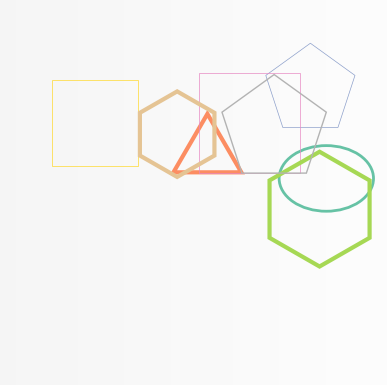[{"shape": "oval", "thickness": 2, "radius": 0.61, "center": [0.842, 0.537]}, {"shape": "triangle", "thickness": 3, "radius": 0.51, "center": [0.535, 0.603]}, {"shape": "pentagon", "thickness": 0.5, "radius": 0.6, "center": [0.801, 0.767]}, {"shape": "square", "thickness": 0.5, "radius": 0.65, "center": [0.644, 0.681]}, {"shape": "hexagon", "thickness": 3, "radius": 0.75, "center": [0.825, 0.457]}, {"shape": "square", "thickness": 0.5, "radius": 0.56, "center": [0.246, 0.681]}, {"shape": "hexagon", "thickness": 3, "radius": 0.56, "center": [0.457, 0.652]}, {"shape": "pentagon", "thickness": 1, "radius": 0.71, "center": [0.707, 0.665]}]